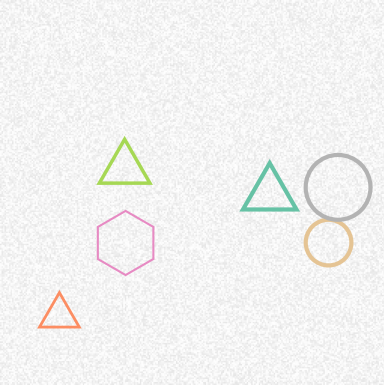[{"shape": "triangle", "thickness": 3, "radius": 0.4, "center": [0.701, 0.496]}, {"shape": "triangle", "thickness": 2, "radius": 0.3, "center": [0.154, 0.18]}, {"shape": "hexagon", "thickness": 1.5, "radius": 0.42, "center": [0.326, 0.369]}, {"shape": "triangle", "thickness": 2.5, "radius": 0.38, "center": [0.324, 0.562]}, {"shape": "circle", "thickness": 3, "radius": 0.3, "center": [0.853, 0.37]}, {"shape": "circle", "thickness": 3, "radius": 0.42, "center": [0.878, 0.513]}]